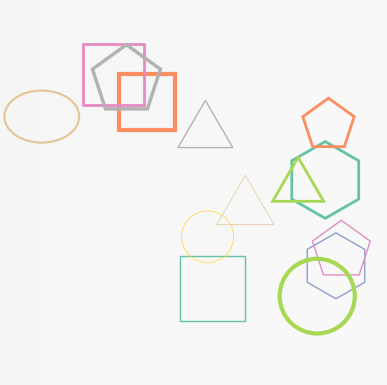[{"shape": "hexagon", "thickness": 2, "radius": 0.5, "center": [0.839, 0.533]}, {"shape": "square", "thickness": 1, "radius": 0.42, "center": [0.548, 0.25]}, {"shape": "square", "thickness": 3, "radius": 0.36, "center": [0.38, 0.735]}, {"shape": "pentagon", "thickness": 2, "radius": 0.35, "center": [0.848, 0.675]}, {"shape": "hexagon", "thickness": 1, "radius": 0.43, "center": [0.867, 0.31]}, {"shape": "square", "thickness": 2, "radius": 0.4, "center": [0.293, 0.805]}, {"shape": "pentagon", "thickness": 1, "radius": 0.39, "center": [0.881, 0.349]}, {"shape": "triangle", "thickness": 2, "radius": 0.38, "center": [0.769, 0.515]}, {"shape": "circle", "thickness": 3, "radius": 0.48, "center": [0.819, 0.231]}, {"shape": "circle", "thickness": 0.5, "radius": 0.34, "center": [0.536, 0.385]}, {"shape": "oval", "thickness": 1.5, "radius": 0.48, "center": [0.108, 0.697]}, {"shape": "triangle", "thickness": 0.5, "radius": 0.43, "center": [0.633, 0.459]}, {"shape": "pentagon", "thickness": 2.5, "radius": 0.46, "center": [0.326, 0.792]}, {"shape": "triangle", "thickness": 1, "radius": 0.41, "center": [0.53, 0.658]}]